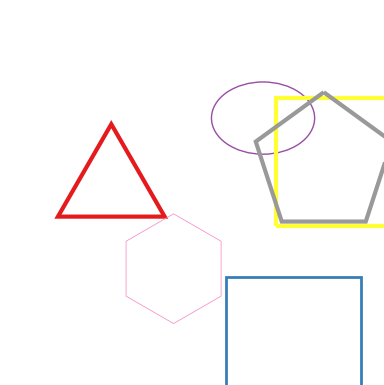[{"shape": "triangle", "thickness": 3, "radius": 0.8, "center": [0.289, 0.517]}, {"shape": "square", "thickness": 2, "radius": 0.88, "center": [0.762, 0.103]}, {"shape": "oval", "thickness": 1, "radius": 0.67, "center": [0.683, 0.693]}, {"shape": "square", "thickness": 3, "radius": 0.83, "center": [0.882, 0.579]}, {"shape": "hexagon", "thickness": 0.5, "radius": 0.71, "center": [0.451, 0.302]}, {"shape": "pentagon", "thickness": 3, "radius": 0.93, "center": [0.841, 0.575]}]